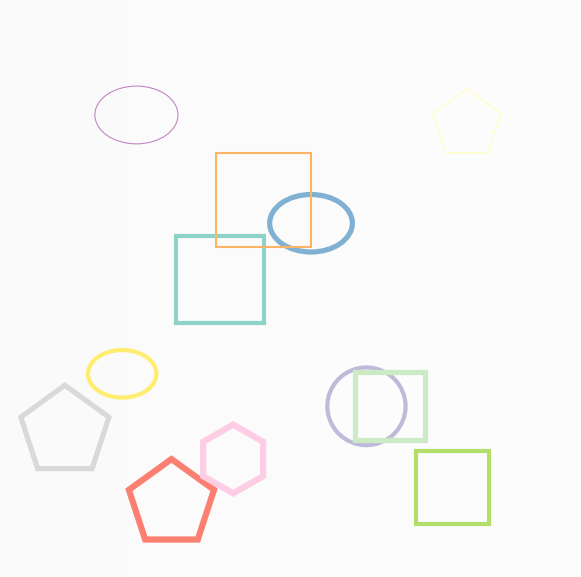[{"shape": "square", "thickness": 2, "radius": 0.38, "center": [0.378, 0.515]}, {"shape": "pentagon", "thickness": 0.5, "radius": 0.31, "center": [0.803, 0.784]}, {"shape": "circle", "thickness": 2, "radius": 0.34, "center": [0.63, 0.296]}, {"shape": "pentagon", "thickness": 3, "radius": 0.38, "center": [0.295, 0.127]}, {"shape": "oval", "thickness": 2.5, "radius": 0.36, "center": [0.535, 0.613]}, {"shape": "square", "thickness": 1, "radius": 0.41, "center": [0.453, 0.652]}, {"shape": "square", "thickness": 2, "radius": 0.31, "center": [0.778, 0.155]}, {"shape": "hexagon", "thickness": 3, "radius": 0.3, "center": [0.401, 0.204]}, {"shape": "pentagon", "thickness": 2.5, "radius": 0.4, "center": [0.112, 0.252]}, {"shape": "oval", "thickness": 0.5, "radius": 0.36, "center": [0.235, 0.8]}, {"shape": "square", "thickness": 2.5, "radius": 0.3, "center": [0.671, 0.296]}, {"shape": "oval", "thickness": 2, "radius": 0.29, "center": [0.21, 0.352]}]